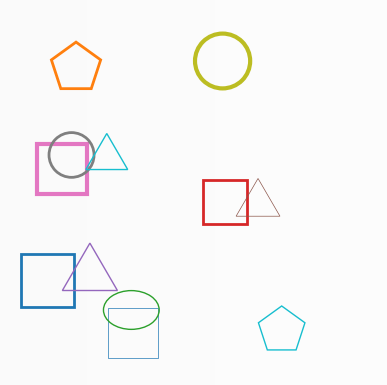[{"shape": "square", "thickness": 0.5, "radius": 0.32, "center": [0.343, 0.135]}, {"shape": "square", "thickness": 2, "radius": 0.34, "center": [0.123, 0.272]}, {"shape": "pentagon", "thickness": 2, "radius": 0.33, "center": [0.196, 0.824]}, {"shape": "oval", "thickness": 1, "radius": 0.36, "center": [0.339, 0.195]}, {"shape": "square", "thickness": 2, "radius": 0.29, "center": [0.58, 0.477]}, {"shape": "triangle", "thickness": 1, "radius": 0.41, "center": [0.232, 0.286]}, {"shape": "triangle", "thickness": 0.5, "radius": 0.33, "center": [0.666, 0.471]}, {"shape": "square", "thickness": 3, "radius": 0.32, "center": [0.16, 0.561]}, {"shape": "circle", "thickness": 2, "radius": 0.29, "center": [0.185, 0.597]}, {"shape": "circle", "thickness": 3, "radius": 0.36, "center": [0.574, 0.842]}, {"shape": "pentagon", "thickness": 1, "radius": 0.32, "center": [0.727, 0.142]}, {"shape": "triangle", "thickness": 1, "radius": 0.31, "center": [0.276, 0.591]}]